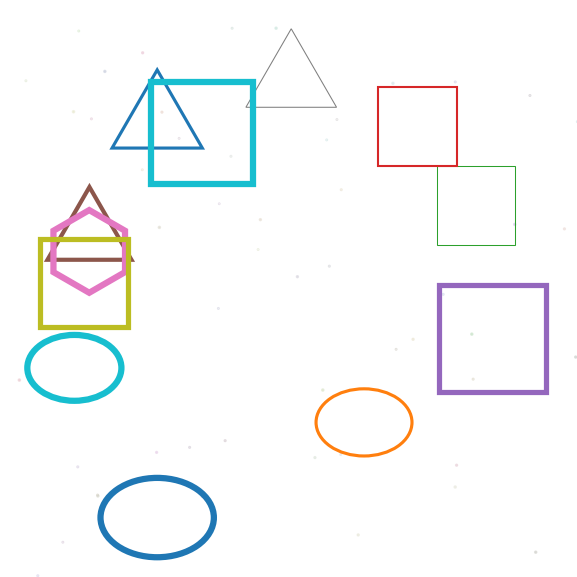[{"shape": "triangle", "thickness": 1.5, "radius": 0.45, "center": [0.272, 0.788]}, {"shape": "oval", "thickness": 3, "radius": 0.49, "center": [0.272, 0.103]}, {"shape": "oval", "thickness": 1.5, "radius": 0.42, "center": [0.63, 0.268]}, {"shape": "square", "thickness": 0.5, "radius": 0.34, "center": [0.824, 0.643]}, {"shape": "square", "thickness": 1, "radius": 0.34, "center": [0.723, 0.779]}, {"shape": "square", "thickness": 2.5, "radius": 0.47, "center": [0.853, 0.413]}, {"shape": "triangle", "thickness": 2, "radius": 0.42, "center": [0.155, 0.591]}, {"shape": "hexagon", "thickness": 3, "radius": 0.36, "center": [0.155, 0.564]}, {"shape": "triangle", "thickness": 0.5, "radius": 0.45, "center": [0.504, 0.859]}, {"shape": "square", "thickness": 2.5, "radius": 0.38, "center": [0.145, 0.509]}, {"shape": "square", "thickness": 3, "radius": 0.44, "center": [0.349, 0.769]}, {"shape": "oval", "thickness": 3, "radius": 0.41, "center": [0.129, 0.362]}]